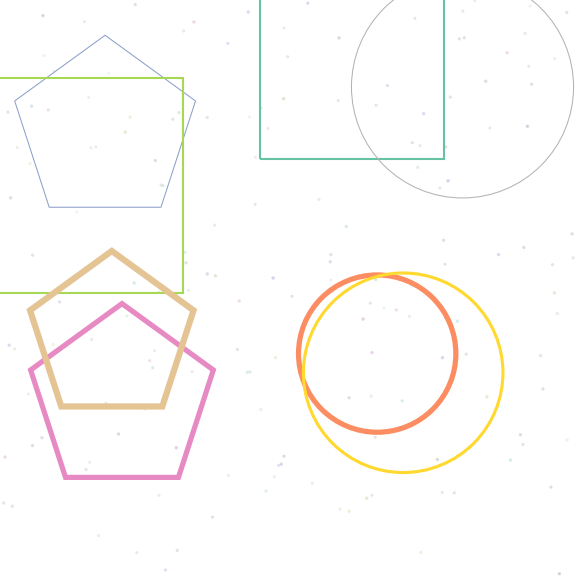[{"shape": "square", "thickness": 1, "radius": 0.79, "center": [0.61, 0.882]}, {"shape": "circle", "thickness": 2.5, "radius": 0.68, "center": [0.653, 0.387]}, {"shape": "pentagon", "thickness": 0.5, "radius": 0.82, "center": [0.182, 0.773]}, {"shape": "pentagon", "thickness": 2.5, "radius": 0.83, "center": [0.211, 0.307]}, {"shape": "square", "thickness": 1, "radius": 0.93, "center": [0.131, 0.678]}, {"shape": "circle", "thickness": 1.5, "radius": 0.86, "center": [0.698, 0.354]}, {"shape": "pentagon", "thickness": 3, "radius": 0.74, "center": [0.194, 0.416]}, {"shape": "circle", "thickness": 0.5, "radius": 0.96, "center": [0.801, 0.849]}]